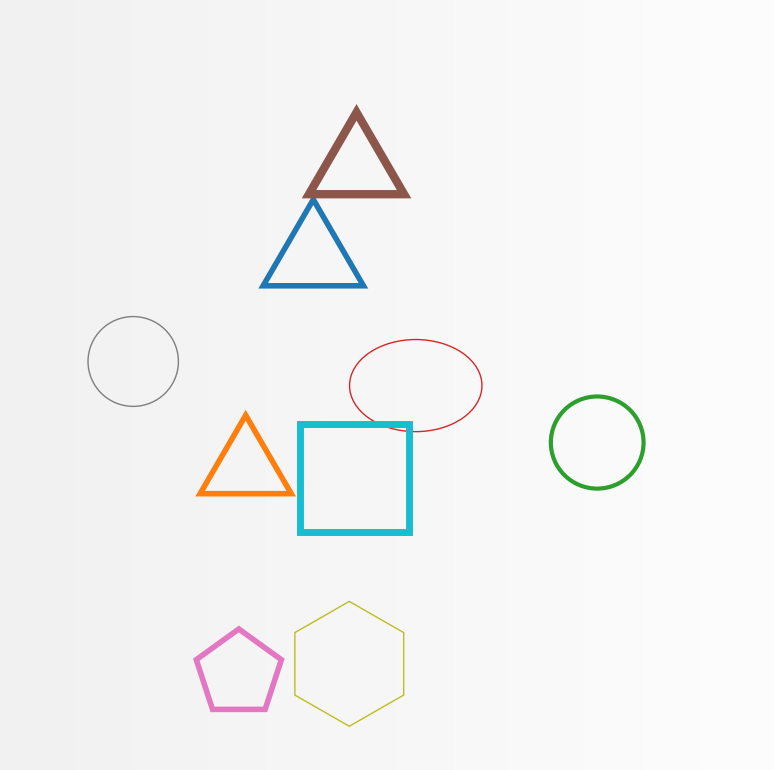[{"shape": "triangle", "thickness": 2, "radius": 0.37, "center": [0.404, 0.666]}, {"shape": "triangle", "thickness": 2, "radius": 0.34, "center": [0.317, 0.393]}, {"shape": "circle", "thickness": 1.5, "radius": 0.3, "center": [0.771, 0.425]}, {"shape": "oval", "thickness": 0.5, "radius": 0.43, "center": [0.536, 0.499]}, {"shape": "triangle", "thickness": 3, "radius": 0.35, "center": [0.46, 0.783]}, {"shape": "pentagon", "thickness": 2, "radius": 0.29, "center": [0.308, 0.125]}, {"shape": "circle", "thickness": 0.5, "radius": 0.29, "center": [0.172, 0.531]}, {"shape": "hexagon", "thickness": 0.5, "radius": 0.41, "center": [0.451, 0.138]}, {"shape": "square", "thickness": 2.5, "radius": 0.35, "center": [0.458, 0.379]}]